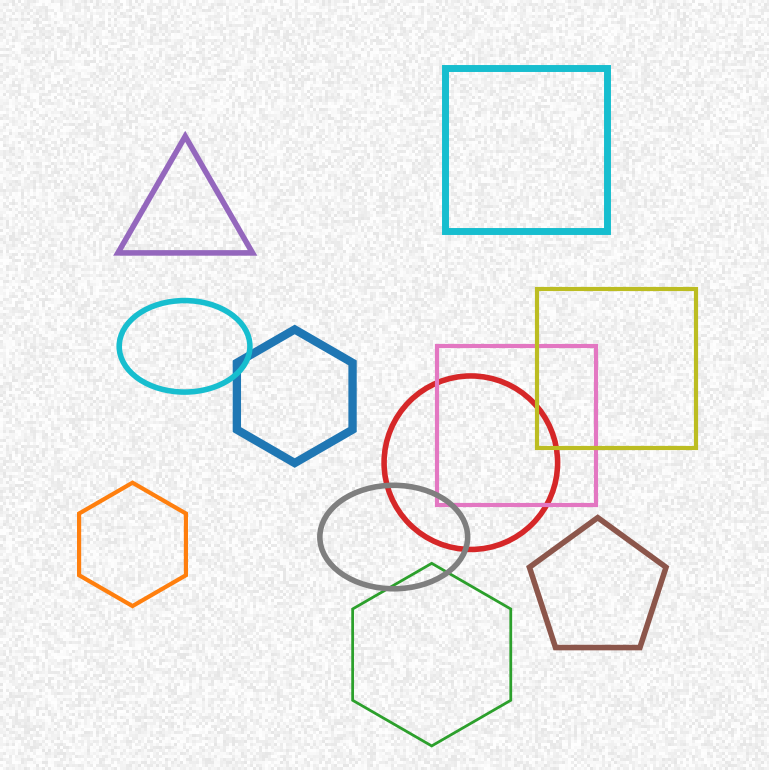[{"shape": "hexagon", "thickness": 3, "radius": 0.43, "center": [0.383, 0.485]}, {"shape": "hexagon", "thickness": 1.5, "radius": 0.4, "center": [0.172, 0.293]}, {"shape": "hexagon", "thickness": 1, "radius": 0.59, "center": [0.561, 0.15]}, {"shape": "circle", "thickness": 2, "radius": 0.56, "center": [0.611, 0.399]}, {"shape": "triangle", "thickness": 2, "radius": 0.5, "center": [0.241, 0.722]}, {"shape": "pentagon", "thickness": 2, "radius": 0.47, "center": [0.776, 0.234]}, {"shape": "square", "thickness": 1.5, "radius": 0.52, "center": [0.671, 0.448]}, {"shape": "oval", "thickness": 2, "radius": 0.48, "center": [0.511, 0.303]}, {"shape": "square", "thickness": 1.5, "radius": 0.52, "center": [0.801, 0.522]}, {"shape": "square", "thickness": 2.5, "radius": 0.53, "center": [0.683, 0.806]}, {"shape": "oval", "thickness": 2, "radius": 0.42, "center": [0.24, 0.55]}]